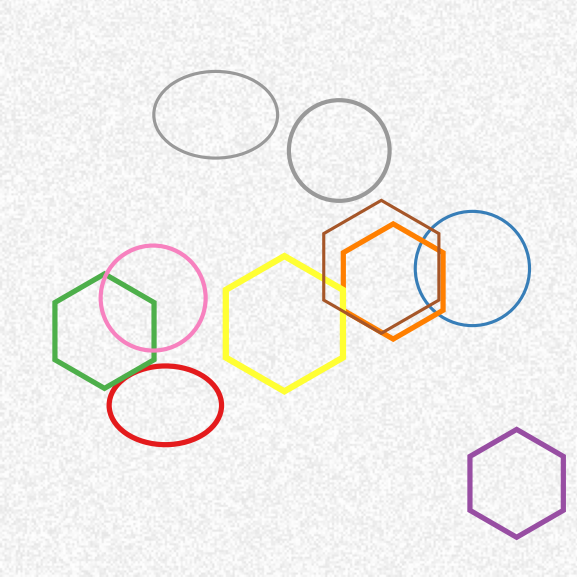[{"shape": "oval", "thickness": 2.5, "radius": 0.49, "center": [0.286, 0.297]}, {"shape": "circle", "thickness": 1.5, "radius": 0.49, "center": [0.818, 0.534]}, {"shape": "hexagon", "thickness": 2.5, "radius": 0.5, "center": [0.181, 0.426]}, {"shape": "hexagon", "thickness": 2.5, "radius": 0.47, "center": [0.895, 0.162]}, {"shape": "hexagon", "thickness": 2.5, "radius": 0.5, "center": [0.681, 0.512]}, {"shape": "hexagon", "thickness": 3, "radius": 0.59, "center": [0.492, 0.439]}, {"shape": "hexagon", "thickness": 1.5, "radius": 0.58, "center": [0.66, 0.537]}, {"shape": "circle", "thickness": 2, "radius": 0.45, "center": [0.265, 0.483]}, {"shape": "circle", "thickness": 2, "radius": 0.44, "center": [0.587, 0.739]}, {"shape": "oval", "thickness": 1.5, "radius": 0.54, "center": [0.374, 0.8]}]